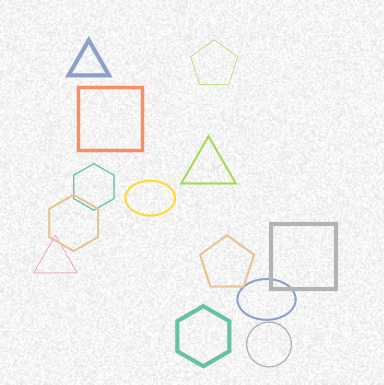[{"shape": "hexagon", "thickness": 3, "radius": 0.39, "center": [0.528, 0.127]}, {"shape": "hexagon", "thickness": 1, "radius": 0.3, "center": [0.244, 0.515]}, {"shape": "square", "thickness": 2.5, "radius": 0.41, "center": [0.286, 0.692]}, {"shape": "oval", "thickness": 1.5, "radius": 0.38, "center": [0.692, 0.222]}, {"shape": "triangle", "thickness": 3, "radius": 0.3, "center": [0.231, 0.835]}, {"shape": "triangle", "thickness": 0.5, "radius": 0.33, "center": [0.144, 0.324]}, {"shape": "triangle", "thickness": 1.5, "radius": 0.41, "center": [0.542, 0.564]}, {"shape": "pentagon", "thickness": 0.5, "radius": 0.32, "center": [0.556, 0.833]}, {"shape": "oval", "thickness": 1.5, "radius": 0.32, "center": [0.39, 0.485]}, {"shape": "hexagon", "thickness": 1.5, "radius": 0.37, "center": [0.191, 0.421]}, {"shape": "pentagon", "thickness": 1.5, "radius": 0.37, "center": [0.59, 0.315]}, {"shape": "square", "thickness": 3, "radius": 0.42, "center": [0.788, 0.333]}, {"shape": "circle", "thickness": 1, "radius": 0.29, "center": [0.699, 0.105]}]